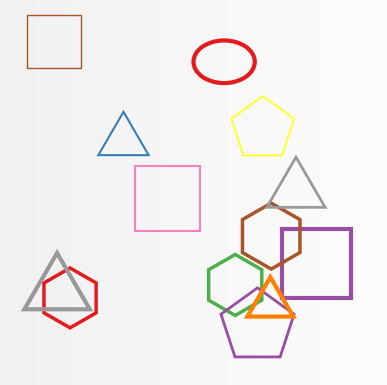[{"shape": "oval", "thickness": 3, "radius": 0.4, "center": [0.578, 0.84]}, {"shape": "hexagon", "thickness": 2.5, "radius": 0.39, "center": [0.181, 0.226]}, {"shape": "triangle", "thickness": 1.5, "radius": 0.37, "center": [0.319, 0.635]}, {"shape": "hexagon", "thickness": 2.5, "radius": 0.4, "center": [0.607, 0.26]}, {"shape": "pentagon", "thickness": 2, "radius": 0.5, "center": [0.665, 0.153]}, {"shape": "square", "thickness": 3, "radius": 0.45, "center": [0.816, 0.316]}, {"shape": "triangle", "thickness": 3, "radius": 0.34, "center": [0.698, 0.212]}, {"shape": "pentagon", "thickness": 1.5, "radius": 0.43, "center": [0.678, 0.665]}, {"shape": "hexagon", "thickness": 2.5, "radius": 0.43, "center": [0.7, 0.387]}, {"shape": "square", "thickness": 1, "radius": 0.35, "center": [0.139, 0.891]}, {"shape": "square", "thickness": 1.5, "radius": 0.42, "center": [0.433, 0.484]}, {"shape": "triangle", "thickness": 3, "radius": 0.49, "center": [0.147, 0.245]}, {"shape": "triangle", "thickness": 2, "radius": 0.43, "center": [0.764, 0.505]}]